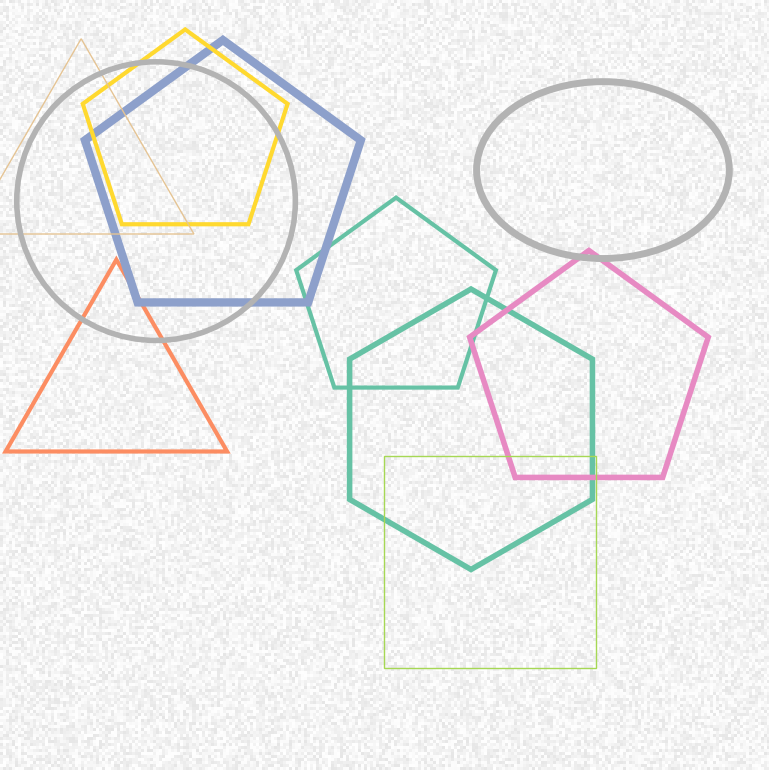[{"shape": "pentagon", "thickness": 1.5, "radius": 0.68, "center": [0.514, 0.607]}, {"shape": "hexagon", "thickness": 2, "radius": 0.91, "center": [0.612, 0.442]}, {"shape": "triangle", "thickness": 1.5, "radius": 0.83, "center": [0.151, 0.497]}, {"shape": "pentagon", "thickness": 3, "radius": 0.94, "center": [0.289, 0.76]}, {"shape": "pentagon", "thickness": 2, "radius": 0.81, "center": [0.765, 0.512]}, {"shape": "square", "thickness": 0.5, "radius": 0.69, "center": [0.636, 0.271]}, {"shape": "pentagon", "thickness": 1.5, "radius": 0.7, "center": [0.24, 0.822]}, {"shape": "triangle", "thickness": 0.5, "radius": 0.85, "center": [0.105, 0.781]}, {"shape": "oval", "thickness": 2.5, "radius": 0.82, "center": [0.783, 0.779]}, {"shape": "circle", "thickness": 2, "radius": 0.9, "center": [0.203, 0.739]}]